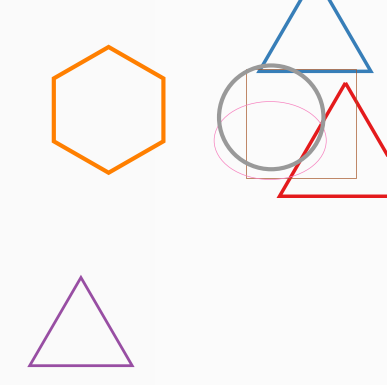[{"shape": "triangle", "thickness": 2.5, "radius": 0.98, "center": [0.891, 0.588]}, {"shape": "triangle", "thickness": 2.5, "radius": 0.83, "center": [0.813, 0.898]}, {"shape": "triangle", "thickness": 2, "radius": 0.76, "center": [0.209, 0.127]}, {"shape": "hexagon", "thickness": 3, "radius": 0.82, "center": [0.28, 0.715]}, {"shape": "square", "thickness": 0.5, "radius": 0.71, "center": [0.777, 0.68]}, {"shape": "oval", "thickness": 0.5, "radius": 0.72, "center": [0.697, 0.635]}, {"shape": "circle", "thickness": 3, "radius": 0.67, "center": [0.7, 0.695]}]